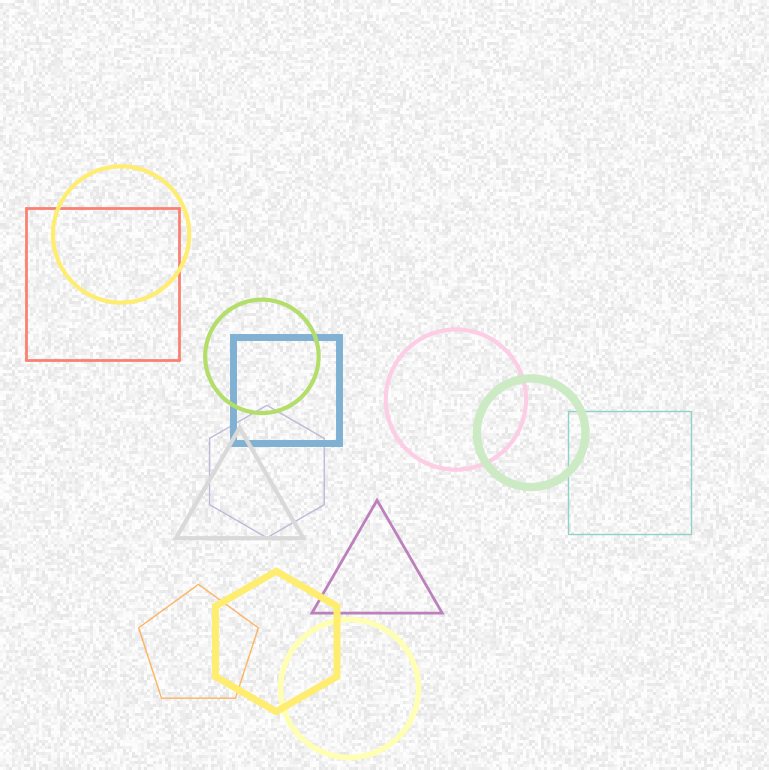[{"shape": "square", "thickness": 0.5, "radius": 0.4, "center": [0.818, 0.386]}, {"shape": "circle", "thickness": 2, "radius": 0.45, "center": [0.454, 0.106]}, {"shape": "hexagon", "thickness": 0.5, "radius": 0.43, "center": [0.347, 0.388]}, {"shape": "square", "thickness": 1, "radius": 0.5, "center": [0.133, 0.631]}, {"shape": "square", "thickness": 2.5, "radius": 0.35, "center": [0.371, 0.493]}, {"shape": "pentagon", "thickness": 0.5, "radius": 0.41, "center": [0.258, 0.159]}, {"shape": "circle", "thickness": 1.5, "radius": 0.37, "center": [0.34, 0.537]}, {"shape": "circle", "thickness": 1.5, "radius": 0.46, "center": [0.592, 0.481]}, {"shape": "triangle", "thickness": 1.5, "radius": 0.48, "center": [0.311, 0.349]}, {"shape": "triangle", "thickness": 1, "radius": 0.49, "center": [0.49, 0.253]}, {"shape": "circle", "thickness": 3, "radius": 0.35, "center": [0.69, 0.438]}, {"shape": "circle", "thickness": 1.5, "radius": 0.44, "center": [0.157, 0.696]}, {"shape": "hexagon", "thickness": 2.5, "radius": 0.46, "center": [0.359, 0.167]}]